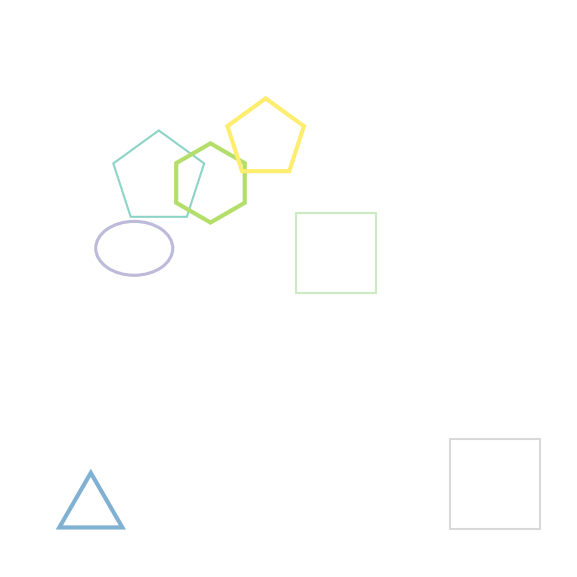[{"shape": "pentagon", "thickness": 1, "radius": 0.41, "center": [0.275, 0.691]}, {"shape": "oval", "thickness": 1.5, "radius": 0.33, "center": [0.232, 0.569]}, {"shape": "triangle", "thickness": 2, "radius": 0.32, "center": [0.157, 0.117]}, {"shape": "hexagon", "thickness": 2, "radius": 0.34, "center": [0.364, 0.682]}, {"shape": "square", "thickness": 1, "radius": 0.39, "center": [0.858, 0.16]}, {"shape": "square", "thickness": 1, "radius": 0.35, "center": [0.582, 0.561]}, {"shape": "pentagon", "thickness": 2, "radius": 0.35, "center": [0.46, 0.759]}]